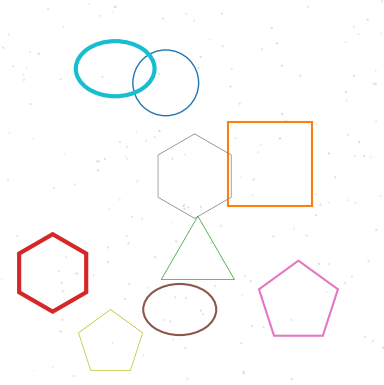[{"shape": "circle", "thickness": 1, "radius": 0.43, "center": [0.43, 0.785]}, {"shape": "square", "thickness": 1.5, "radius": 0.55, "center": [0.7, 0.574]}, {"shape": "triangle", "thickness": 0.5, "radius": 0.55, "center": [0.514, 0.329]}, {"shape": "hexagon", "thickness": 3, "radius": 0.5, "center": [0.137, 0.291]}, {"shape": "oval", "thickness": 1.5, "radius": 0.47, "center": [0.467, 0.196]}, {"shape": "pentagon", "thickness": 1.5, "radius": 0.54, "center": [0.775, 0.215]}, {"shape": "hexagon", "thickness": 0.5, "radius": 0.55, "center": [0.506, 0.543]}, {"shape": "pentagon", "thickness": 0.5, "radius": 0.44, "center": [0.287, 0.108]}, {"shape": "oval", "thickness": 3, "radius": 0.51, "center": [0.299, 0.822]}]